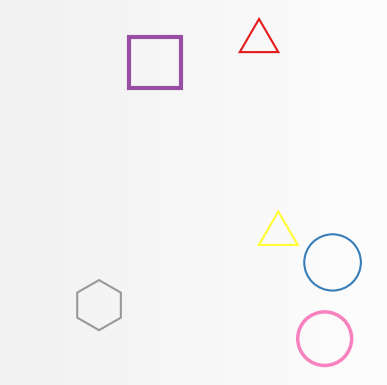[{"shape": "triangle", "thickness": 1.5, "radius": 0.29, "center": [0.668, 0.893]}, {"shape": "circle", "thickness": 1.5, "radius": 0.37, "center": [0.858, 0.318]}, {"shape": "square", "thickness": 3, "radius": 0.33, "center": [0.4, 0.837]}, {"shape": "triangle", "thickness": 1.5, "radius": 0.29, "center": [0.718, 0.393]}, {"shape": "circle", "thickness": 2.5, "radius": 0.35, "center": [0.838, 0.12]}, {"shape": "hexagon", "thickness": 1.5, "radius": 0.33, "center": [0.256, 0.207]}]